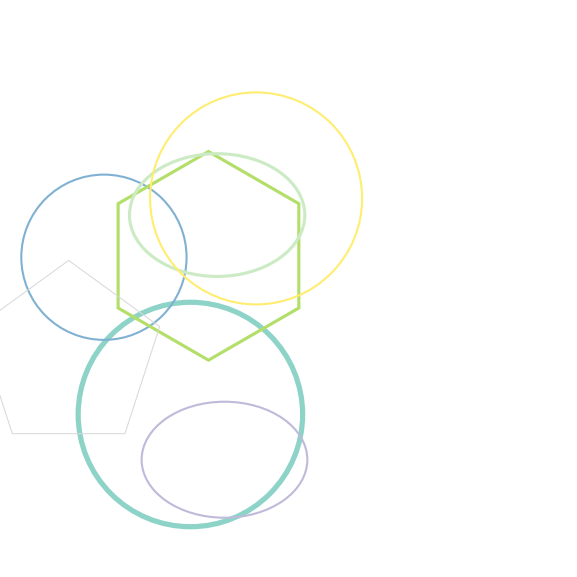[{"shape": "circle", "thickness": 2.5, "radius": 0.97, "center": [0.33, 0.281]}, {"shape": "oval", "thickness": 1, "radius": 0.72, "center": [0.389, 0.203]}, {"shape": "circle", "thickness": 1, "radius": 0.72, "center": [0.18, 0.554]}, {"shape": "hexagon", "thickness": 1.5, "radius": 0.9, "center": [0.361, 0.556]}, {"shape": "pentagon", "thickness": 0.5, "radius": 0.83, "center": [0.119, 0.382]}, {"shape": "oval", "thickness": 1.5, "radius": 0.76, "center": [0.376, 0.627]}, {"shape": "circle", "thickness": 1, "radius": 0.92, "center": [0.443, 0.656]}]